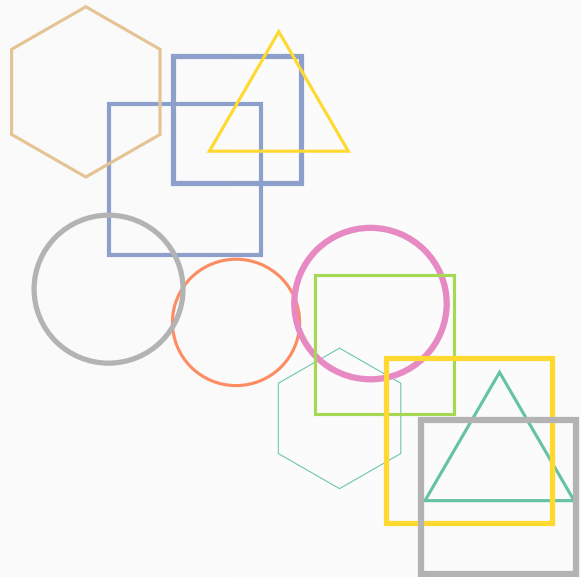[{"shape": "triangle", "thickness": 1.5, "radius": 0.74, "center": [0.859, 0.206]}, {"shape": "hexagon", "thickness": 0.5, "radius": 0.61, "center": [0.584, 0.275]}, {"shape": "circle", "thickness": 1.5, "radius": 0.55, "center": [0.406, 0.441]}, {"shape": "square", "thickness": 2.5, "radius": 0.55, "center": [0.408, 0.792]}, {"shape": "square", "thickness": 2, "radius": 0.65, "center": [0.319, 0.688]}, {"shape": "circle", "thickness": 3, "radius": 0.66, "center": [0.637, 0.473]}, {"shape": "square", "thickness": 1.5, "radius": 0.6, "center": [0.661, 0.403]}, {"shape": "square", "thickness": 2.5, "radius": 0.71, "center": [0.807, 0.236]}, {"shape": "triangle", "thickness": 1.5, "radius": 0.69, "center": [0.48, 0.806]}, {"shape": "hexagon", "thickness": 1.5, "radius": 0.74, "center": [0.148, 0.84]}, {"shape": "square", "thickness": 3, "radius": 0.67, "center": [0.858, 0.139]}, {"shape": "circle", "thickness": 2.5, "radius": 0.64, "center": [0.187, 0.498]}]